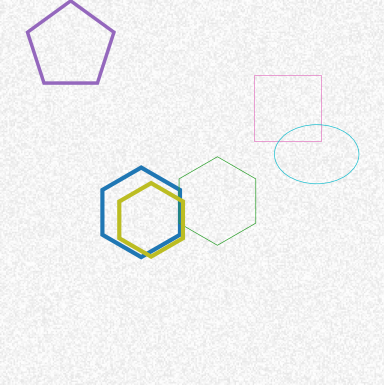[{"shape": "hexagon", "thickness": 3, "radius": 0.58, "center": [0.367, 0.448]}, {"shape": "hexagon", "thickness": 0.5, "radius": 0.58, "center": [0.565, 0.478]}, {"shape": "pentagon", "thickness": 2.5, "radius": 0.59, "center": [0.184, 0.88]}, {"shape": "square", "thickness": 0.5, "radius": 0.43, "center": [0.747, 0.72]}, {"shape": "hexagon", "thickness": 3, "radius": 0.48, "center": [0.393, 0.429]}, {"shape": "oval", "thickness": 0.5, "radius": 0.55, "center": [0.823, 0.599]}]